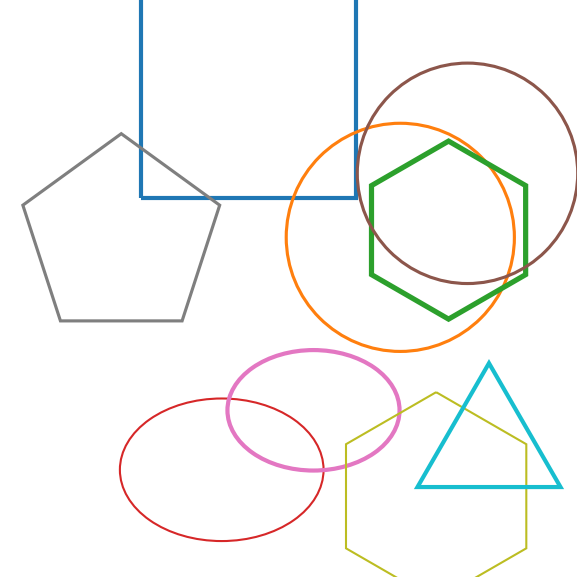[{"shape": "square", "thickness": 2, "radius": 0.93, "center": [0.43, 0.842]}, {"shape": "circle", "thickness": 1.5, "radius": 0.99, "center": [0.693, 0.588]}, {"shape": "hexagon", "thickness": 2.5, "radius": 0.77, "center": [0.777, 0.601]}, {"shape": "oval", "thickness": 1, "radius": 0.88, "center": [0.384, 0.186]}, {"shape": "circle", "thickness": 1.5, "radius": 0.95, "center": [0.81, 0.699]}, {"shape": "oval", "thickness": 2, "radius": 0.75, "center": [0.543, 0.289]}, {"shape": "pentagon", "thickness": 1.5, "radius": 0.9, "center": [0.21, 0.588]}, {"shape": "hexagon", "thickness": 1, "radius": 0.9, "center": [0.755, 0.14]}, {"shape": "triangle", "thickness": 2, "radius": 0.71, "center": [0.847, 0.227]}]